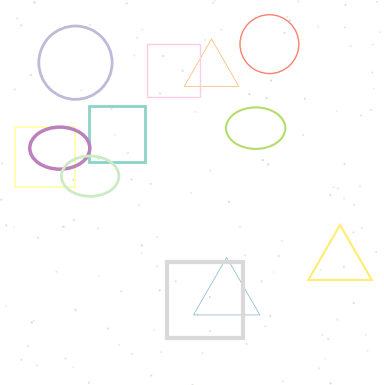[{"shape": "square", "thickness": 2, "radius": 0.37, "center": [0.304, 0.652]}, {"shape": "square", "thickness": 1.5, "radius": 0.39, "center": [0.117, 0.592]}, {"shape": "circle", "thickness": 2, "radius": 0.48, "center": [0.196, 0.837]}, {"shape": "circle", "thickness": 1, "radius": 0.38, "center": [0.7, 0.885]}, {"shape": "triangle", "thickness": 0.5, "radius": 0.5, "center": [0.589, 0.232]}, {"shape": "triangle", "thickness": 0.5, "radius": 0.41, "center": [0.549, 0.817]}, {"shape": "oval", "thickness": 1.5, "radius": 0.38, "center": [0.664, 0.667]}, {"shape": "square", "thickness": 1, "radius": 0.34, "center": [0.451, 0.816]}, {"shape": "square", "thickness": 3, "radius": 0.5, "center": [0.532, 0.221]}, {"shape": "oval", "thickness": 2.5, "radius": 0.39, "center": [0.155, 0.615]}, {"shape": "oval", "thickness": 2, "radius": 0.37, "center": [0.234, 0.542]}, {"shape": "triangle", "thickness": 1.5, "radius": 0.48, "center": [0.883, 0.32]}]